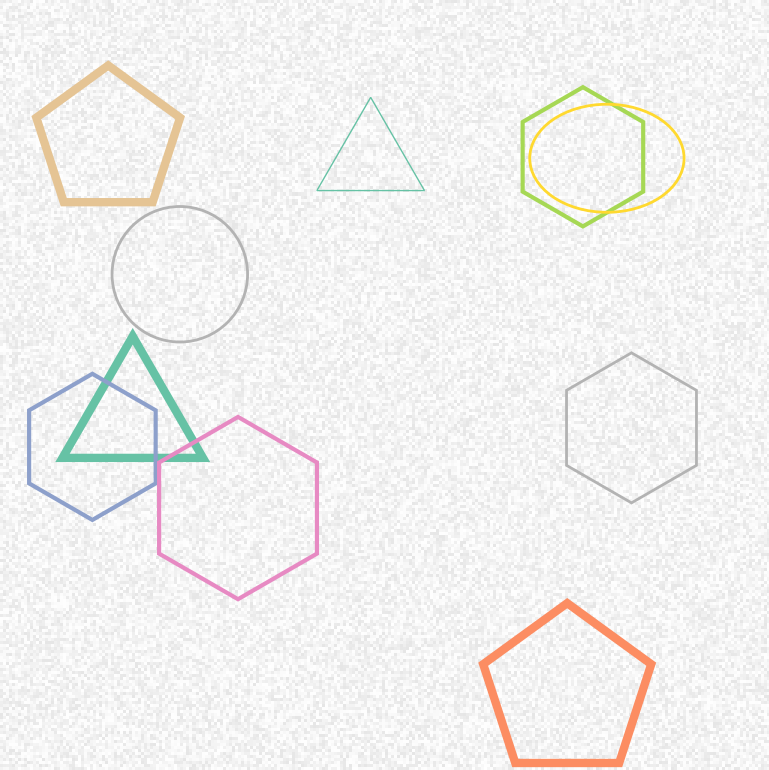[{"shape": "triangle", "thickness": 0.5, "radius": 0.4, "center": [0.481, 0.793]}, {"shape": "triangle", "thickness": 3, "radius": 0.53, "center": [0.172, 0.458]}, {"shape": "pentagon", "thickness": 3, "radius": 0.57, "center": [0.737, 0.102]}, {"shape": "hexagon", "thickness": 1.5, "radius": 0.47, "center": [0.12, 0.42]}, {"shape": "hexagon", "thickness": 1.5, "radius": 0.59, "center": [0.309, 0.34]}, {"shape": "hexagon", "thickness": 1.5, "radius": 0.45, "center": [0.757, 0.796]}, {"shape": "oval", "thickness": 1, "radius": 0.5, "center": [0.788, 0.794]}, {"shape": "pentagon", "thickness": 3, "radius": 0.49, "center": [0.141, 0.817]}, {"shape": "circle", "thickness": 1, "radius": 0.44, "center": [0.234, 0.644]}, {"shape": "hexagon", "thickness": 1, "radius": 0.49, "center": [0.82, 0.444]}]